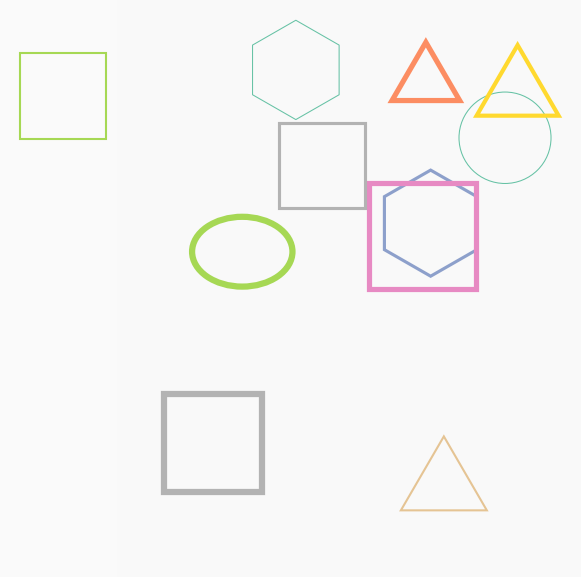[{"shape": "circle", "thickness": 0.5, "radius": 0.4, "center": [0.869, 0.761]}, {"shape": "hexagon", "thickness": 0.5, "radius": 0.43, "center": [0.509, 0.878]}, {"shape": "triangle", "thickness": 2.5, "radius": 0.34, "center": [0.733, 0.859]}, {"shape": "hexagon", "thickness": 1.5, "radius": 0.46, "center": [0.741, 0.613]}, {"shape": "square", "thickness": 2.5, "radius": 0.46, "center": [0.726, 0.59]}, {"shape": "oval", "thickness": 3, "radius": 0.43, "center": [0.417, 0.563]}, {"shape": "square", "thickness": 1, "radius": 0.37, "center": [0.108, 0.832]}, {"shape": "triangle", "thickness": 2, "radius": 0.41, "center": [0.891, 0.84]}, {"shape": "triangle", "thickness": 1, "radius": 0.43, "center": [0.764, 0.158]}, {"shape": "square", "thickness": 3, "radius": 0.42, "center": [0.366, 0.232]}, {"shape": "square", "thickness": 1.5, "radius": 0.37, "center": [0.554, 0.713]}]